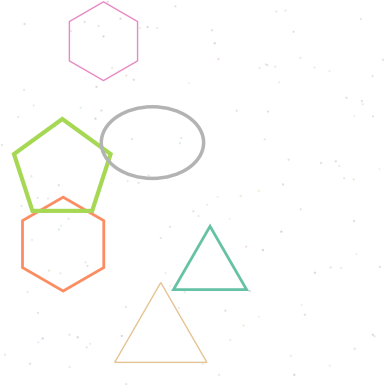[{"shape": "triangle", "thickness": 2, "radius": 0.55, "center": [0.546, 0.303]}, {"shape": "hexagon", "thickness": 2, "radius": 0.61, "center": [0.164, 0.366]}, {"shape": "hexagon", "thickness": 1, "radius": 0.51, "center": [0.269, 0.893]}, {"shape": "pentagon", "thickness": 3, "radius": 0.66, "center": [0.162, 0.559]}, {"shape": "triangle", "thickness": 1, "radius": 0.69, "center": [0.418, 0.128]}, {"shape": "oval", "thickness": 2.5, "radius": 0.66, "center": [0.396, 0.63]}]